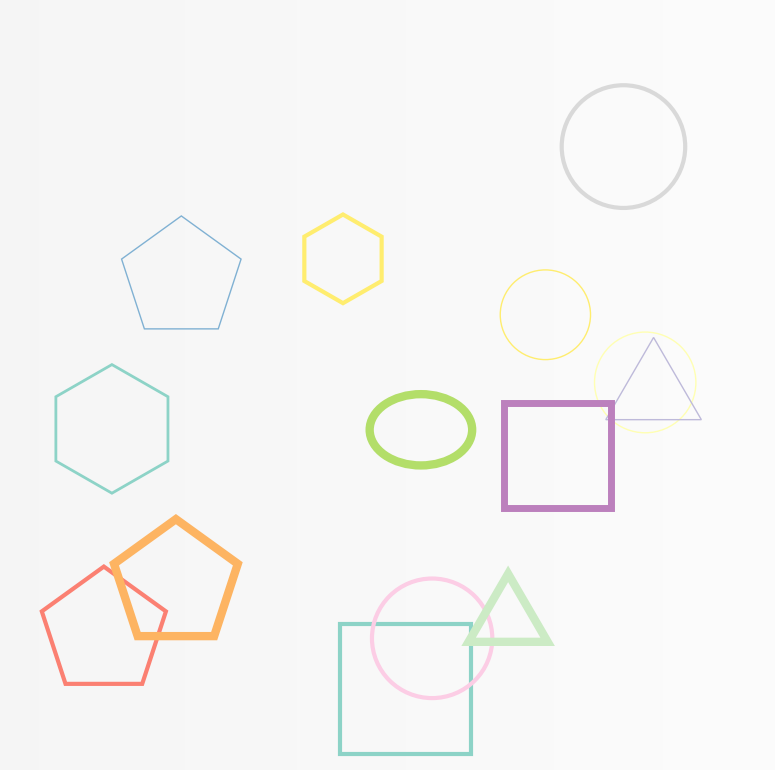[{"shape": "square", "thickness": 1.5, "radius": 0.42, "center": [0.524, 0.105]}, {"shape": "hexagon", "thickness": 1, "radius": 0.42, "center": [0.144, 0.443]}, {"shape": "circle", "thickness": 0.5, "radius": 0.33, "center": [0.833, 0.503]}, {"shape": "triangle", "thickness": 0.5, "radius": 0.36, "center": [0.843, 0.491]}, {"shape": "pentagon", "thickness": 1.5, "radius": 0.42, "center": [0.134, 0.18]}, {"shape": "pentagon", "thickness": 0.5, "radius": 0.41, "center": [0.234, 0.638]}, {"shape": "pentagon", "thickness": 3, "radius": 0.42, "center": [0.227, 0.242]}, {"shape": "oval", "thickness": 3, "radius": 0.33, "center": [0.543, 0.442]}, {"shape": "circle", "thickness": 1.5, "radius": 0.39, "center": [0.558, 0.171]}, {"shape": "circle", "thickness": 1.5, "radius": 0.4, "center": [0.804, 0.81]}, {"shape": "square", "thickness": 2.5, "radius": 0.34, "center": [0.719, 0.408]}, {"shape": "triangle", "thickness": 3, "radius": 0.29, "center": [0.656, 0.196]}, {"shape": "hexagon", "thickness": 1.5, "radius": 0.29, "center": [0.443, 0.664]}, {"shape": "circle", "thickness": 0.5, "radius": 0.29, "center": [0.704, 0.591]}]